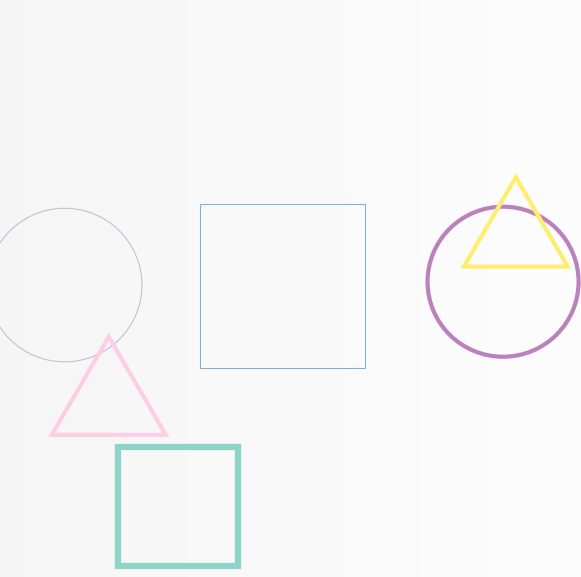[{"shape": "square", "thickness": 3, "radius": 0.52, "center": [0.307, 0.122]}, {"shape": "circle", "thickness": 0.5, "radius": 0.66, "center": [0.111, 0.506]}, {"shape": "square", "thickness": 0.5, "radius": 0.71, "center": [0.486, 0.504]}, {"shape": "triangle", "thickness": 2, "radius": 0.57, "center": [0.187, 0.303]}, {"shape": "circle", "thickness": 2, "radius": 0.65, "center": [0.865, 0.511]}, {"shape": "triangle", "thickness": 2, "radius": 0.52, "center": [0.887, 0.589]}]